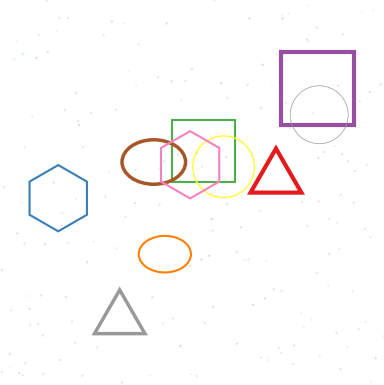[{"shape": "triangle", "thickness": 3, "radius": 0.38, "center": [0.717, 0.538]}, {"shape": "hexagon", "thickness": 1.5, "radius": 0.43, "center": [0.151, 0.485]}, {"shape": "square", "thickness": 1.5, "radius": 0.41, "center": [0.528, 0.608]}, {"shape": "square", "thickness": 3, "radius": 0.47, "center": [0.825, 0.77]}, {"shape": "oval", "thickness": 1.5, "radius": 0.34, "center": [0.428, 0.34]}, {"shape": "circle", "thickness": 1, "radius": 0.4, "center": [0.581, 0.567]}, {"shape": "oval", "thickness": 2.5, "radius": 0.41, "center": [0.399, 0.579]}, {"shape": "hexagon", "thickness": 1.5, "radius": 0.44, "center": [0.494, 0.572]}, {"shape": "circle", "thickness": 0.5, "radius": 0.38, "center": [0.829, 0.702]}, {"shape": "triangle", "thickness": 2.5, "radius": 0.38, "center": [0.311, 0.171]}]